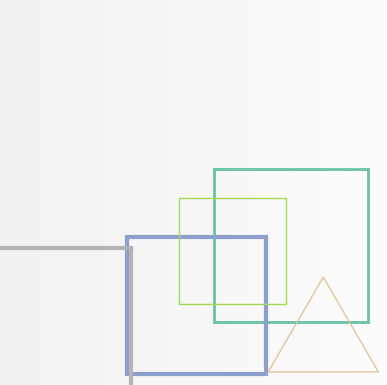[{"shape": "square", "thickness": 2, "radius": 0.99, "center": [0.752, 0.362]}, {"shape": "square", "thickness": 3, "radius": 0.89, "center": [0.507, 0.207]}, {"shape": "square", "thickness": 1, "radius": 0.69, "center": [0.6, 0.347]}, {"shape": "triangle", "thickness": 1, "radius": 0.82, "center": [0.834, 0.116]}, {"shape": "square", "thickness": 3, "radius": 0.92, "center": [0.154, 0.173]}]